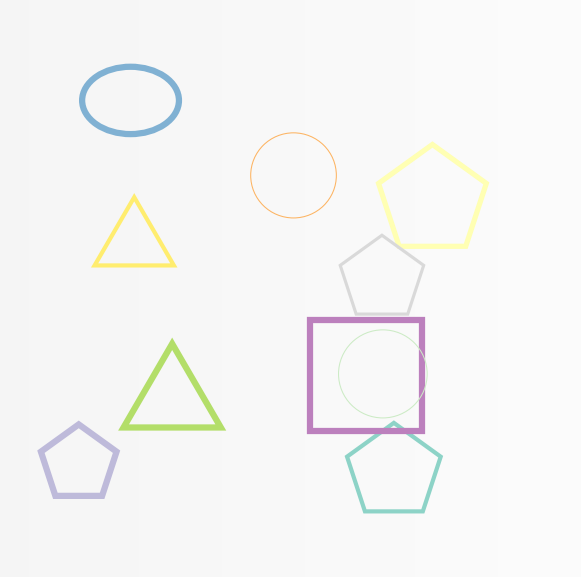[{"shape": "pentagon", "thickness": 2, "radius": 0.42, "center": [0.678, 0.182]}, {"shape": "pentagon", "thickness": 2.5, "radius": 0.49, "center": [0.744, 0.651]}, {"shape": "pentagon", "thickness": 3, "radius": 0.34, "center": [0.135, 0.196]}, {"shape": "oval", "thickness": 3, "radius": 0.42, "center": [0.225, 0.825]}, {"shape": "circle", "thickness": 0.5, "radius": 0.37, "center": [0.505, 0.695]}, {"shape": "triangle", "thickness": 3, "radius": 0.48, "center": [0.296, 0.307]}, {"shape": "pentagon", "thickness": 1.5, "radius": 0.38, "center": [0.657, 0.516]}, {"shape": "square", "thickness": 3, "radius": 0.48, "center": [0.629, 0.349]}, {"shape": "circle", "thickness": 0.5, "radius": 0.38, "center": [0.659, 0.352]}, {"shape": "triangle", "thickness": 2, "radius": 0.39, "center": [0.231, 0.579]}]